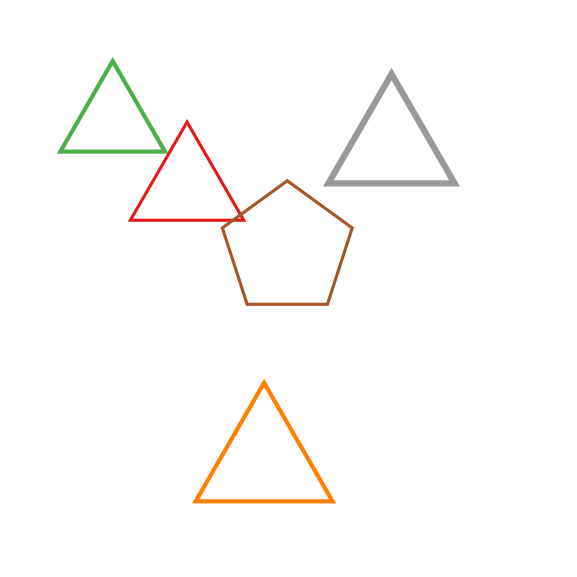[{"shape": "triangle", "thickness": 1.5, "radius": 0.57, "center": [0.324, 0.674]}, {"shape": "triangle", "thickness": 2, "radius": 0.52, "center": [0.195, 0.789]}, {"shape": "triangle", "thickness": 2, "radius": 0.68, "center": [0.457, 0.199]}, {"shape": "pentagon", "thickness": 1.5, "radius": 0.59, "center": [0.497, 0.568]}, {"shape": "triangle", "thickness": 3, "radius": 0.63, "center": [0.678, 0.745]}]